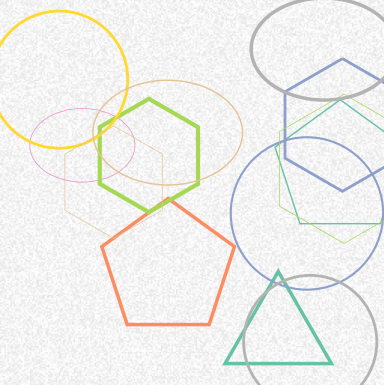[{"shape": "pentagon", "thickness": 1, "radius": 0.89, "center": [0.884, 0.563]}, {"shape": "triangle", "thickness": 2.5, "radius": 0.8, "center": [0.723, 0.135]}, {"shape": "pentagon", "thickness": 2.5, "radius": 0.91, "center": [0.437, 0.303]}, {"shape": "circle", "thickness": 1.5, "radius": 0.99, "center": [0.797, 0.446]}, {"shape": "hexagon", "thickness": 2, "radius": 0.86, "center": [0.89, 0.675]}, {"shape": "oval", "thickness": 0.5, "radius": 0.68, "center": [0.214, 0.623]}, {"shape": "hexagon", "thickness": 3, "radius": 0.74, "center": [0.387, 0.596]}, {"shape": "hexagon", "thickness": 0.5, "radius": 0.97, "center": [0.894, 0.561]}, {"shape": "circle", "thickness": 2, "radius": 0.89, "center": [0.154, 0.793]}, {"shape": "hexagon", "thickness": 0.5, "radius": 0.73, "center": [0.295, 0.527]}, {"shape": "oval", "thickness": 1, "radius": 0.97, "center": [0.436, 0.656]}, {"shape": "oval", "thickness": 2.5, "radius": 0.95, "center": [0.842, 0.873]}, {"shape": "circle", "thickness": 2, "radius": 0.86, "center": [0.806, 0.112]}]